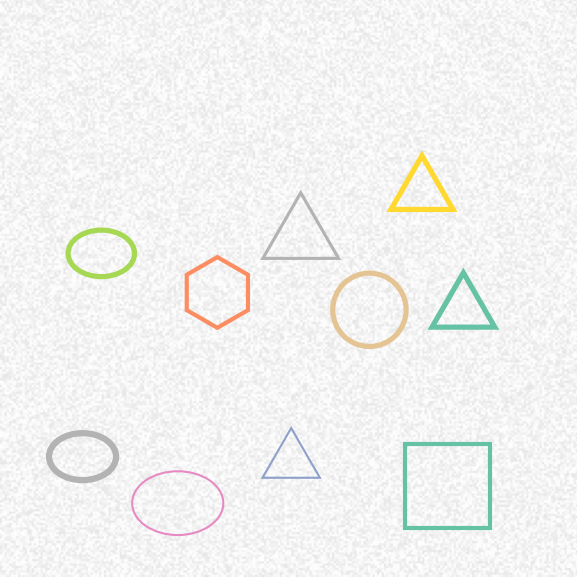[{"shape": "square", "thickness": 2, "radius": 0.36, "center": [0.775, 0.158]}, {"shape": "triangle", "thickness": 2.5, "radius": 0.31, "center": [0.802, 0.464]}, {"shape": "hexagon", "thickness": 2, "radius": 0.31, "center": [0.376, 0.493]}, {"shape": "triangle", "thickness": 1, "radius": 0.29, "center": [0.504, 0.201]}, {"shape": "oval", "thickness": 1, "radius": 0.39, "center": [0.308, 0.128]}, {"shape": "oval", "thickness": 2.5, "radius": 0.29, "center": [0.175, 0.56]}, {"shape": "triangle", "thickness": 2.5, "radius": 0.31, "center": [0.731, 0.667]}, {"shape": "circle", "thickness": 2.5, "radius": 0.32, "center": [0.64, 0.463]}, {"shape": "triangle", "thickness": 1.5, "radius": 0.38, "center": [0.521, 0.59]}, {"shape": "oval", "thickness": 3, "radius": 0.29, "center": [0.143, 0.208]}]